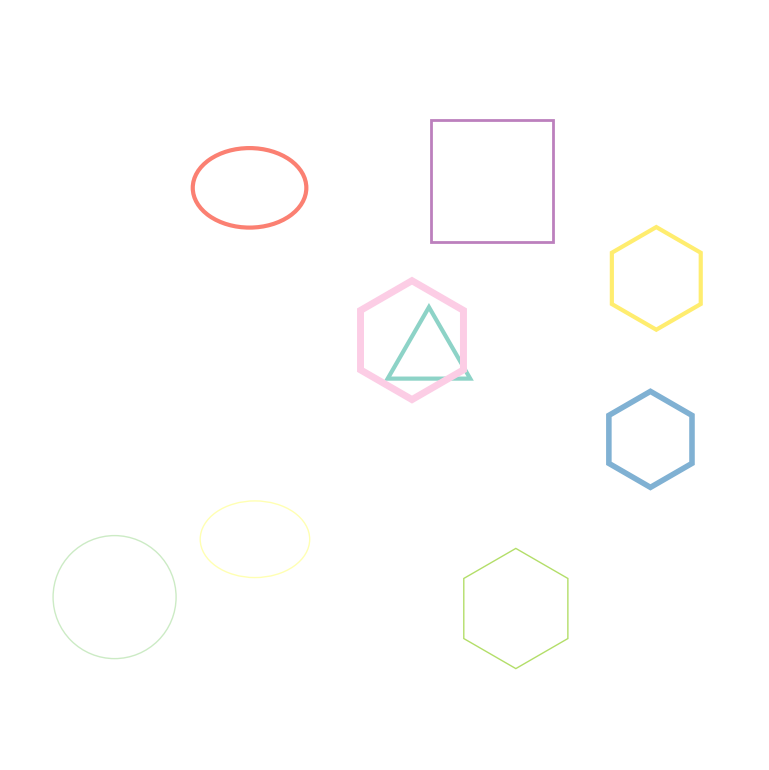[{"shape": "triangle", "thickness": 1.5, "radius": 0.31, "center": [0.557, 0.539]}, {"shape": "oval", "thickness": 0.5, "radius": 0.36, "center": [0.331, 0.3]}, {"shape": "oval", "thickness": 1.5, "radius": 0.37, "center": [0.324, 0.756]}, {"shape": "hexagon", "thickness": 2, "radius": 0.31, "center": [0.845, 0.429]}, {"shape": "hexagon", "thickness": 0.5, "radius": 0.39, "center": [0.67, 0.21]}, {"shape": "hexagon", "thickness": 2.5, "radius": 0.39, "center": [0.535, 0.558]}, {"shape": "square", "thickness": 1, "radius": 0.4, "center": [0.639, 0.765]}, {"shape": "circle", "thickness": 0.5, "radius": 0.4, "center": [0.149, 0.225]}, {"shape": "hexagon", "thickness": 1.5, "radius": 0.33, "center": [0.852, 0.638]}]